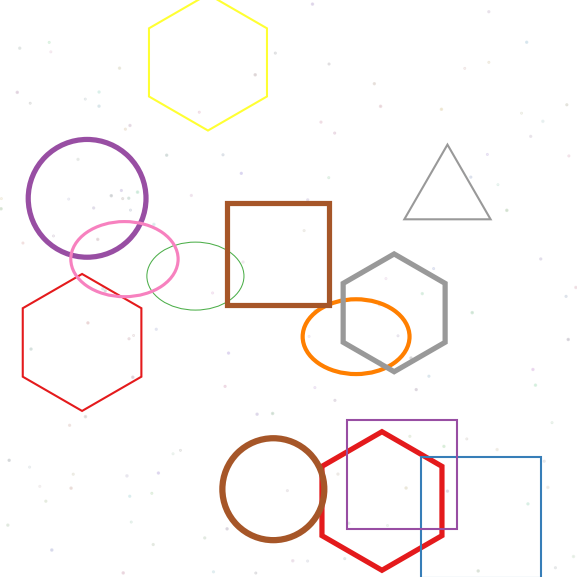[{"shape": "hexagon", "thickness": 1, "radius": 0.59, "center": [0.142, 0.406]}, {"shape": "hexagon", "thickness": 2.5, "radius": 0.6, "center": [0.661, 0.132]}, {"shape": "square", "thickness": 1, "radius": 0.52, "center": [0.833, 0.103]}, {"shape": "oval", "thickness": 0.5, "radius": 0.42, "center": [0.338, 0.521]}, {"shape": "square", "thickness": 1, "radius": 0.47, "center": [0.696, 0.177]}, {"shape": "circle", "thickness": 2.5, "radius": 0.51, "center": [0.151, 0.656]}, {"shape": "oval", "thickness": 2, "radius": 0.46, "center": [0.617, 0.416]}, {"shape": "hexagon", "thickness": 1, "radius": 0.59, "center": [0.36, 0.891]}, {"shape": "square", "thickness": 2.5, "radius": 0.44, "center": [0.481, 0.559]}, {"shape": "circle", "thickness": 3, "radius": 0.44, "center": [0.473, 0.152]}, {"shape": "oval", "thickness": 1.5, "radius": 0.46, "center": [0.216, 0.55]}, {"shape": "hexagon", "thickness": 2.5, "radius": 0.51, "center": [0.683, 0.457]}, {"shape": "triangle", "thickness": 1, "radius": 0.43, "center": [0.775, 0.663]}]